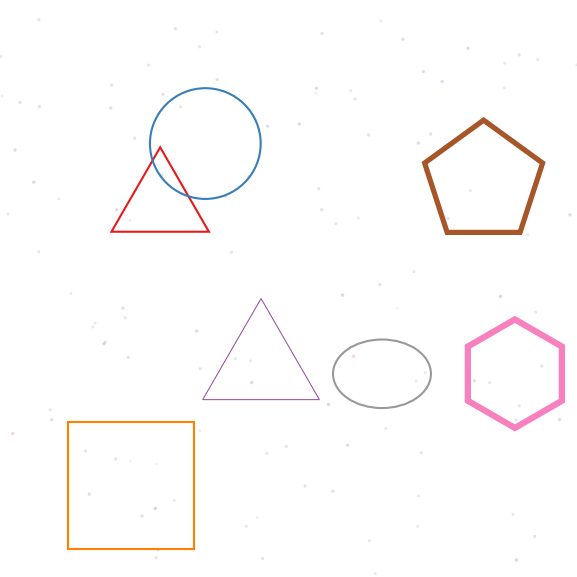[{"shape": "triangle", "thickness": 1, "radius": 0.49, "center": [0.277, 0.647]}, {"shape": "circle", "thickness": 1, "radius": 0.48, "center": [0.356, 0.751]}, {"shape": "triangle", "thickness": 0.5, "radius": 0.58, "center": [0.452, 0.365]}, {"shape": "square", "thickness": 1, "radius": 0.55, "center": [0.227, 0.159]}, {"shape": "pentagon", "thickness": 2.5, "radius": 0.54, "center": [0.837, 0.684]}, {"shape": "hexagon", "thickness": 3, "radius": 0.47, "center": [0.892, 0.352]}, {"shape": "oval", "thickness": 1, "radius": 0.42, "center": [0.661, 0.352]}]